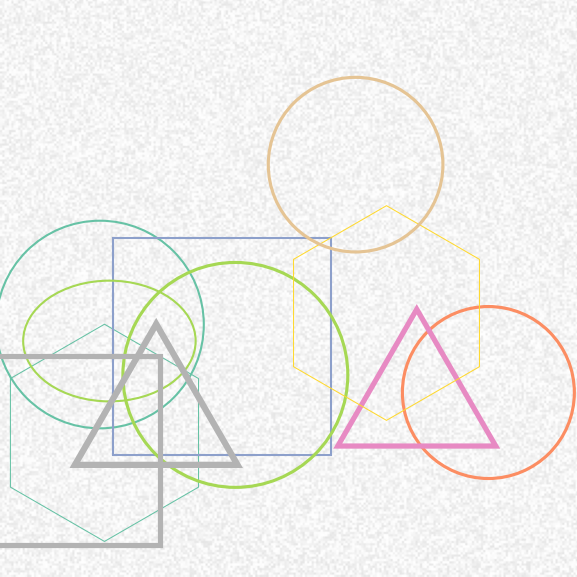[{"shape": "circle", "thickness": 1, "radius": 0.9, "center": [0.173, 0.437]}, {"shape": "hexagon", "thickness": 0.5, "radius": 0.94, "center": [0.181, 0.25]}, {"shape": "circle", "thickness": 1.5, "radius": 0.74, "center": [0.846, 0.319]}, {"shape": "square", "thickness": 1, "radius": 0.94, "center": [0.385, 0.399]}, {"shape": "triangle", "thickness": 2.5, "radius": 0.79, "center": [0.722, 0.306]}, {"shape": "circle", "thickness": 1.5, "radius": 0.97, "center": [0.408, 0.35]}, {"shape": "oval", "thickness": 1, "radius": 0.75, "center": [0.189, 0.409]}, {"shape": "hexagon", "thickness": 0.5, "radius": 0.93, "center": [0.669, 0.457]}, {"shape": "circle", "thickness": 1.5, "radius": 0.76, "center": [0.616, 0.714]}, {"shape": "square", "thickness": 2.5, "radius": 0.82, "center": [0.113, 0.219]}, {"shape": "triangle", "thickness": 3, "radius": 0.81, "center": [0.271, 0.275]}]